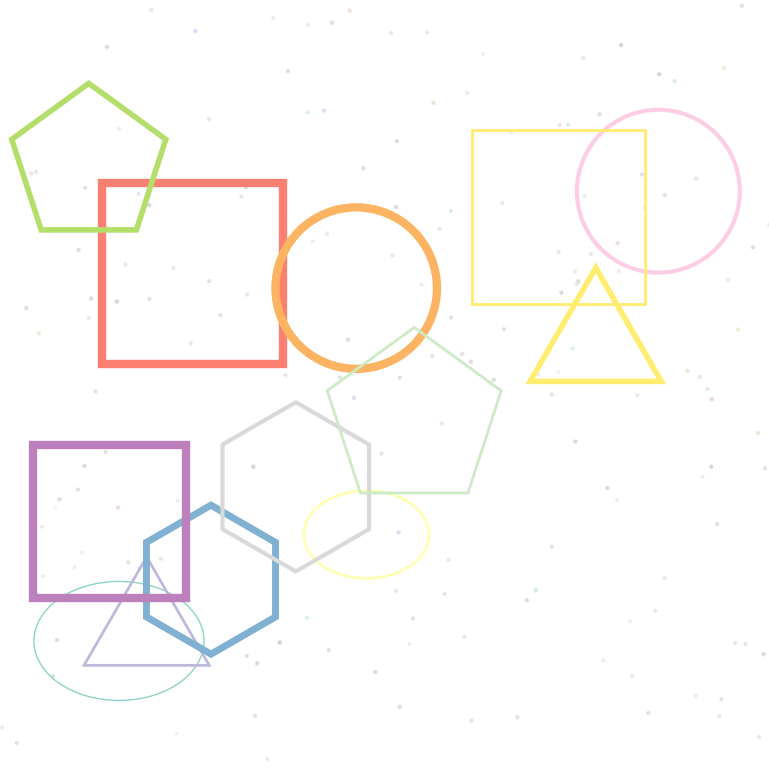[{"shape": "oval", "thickness": 0.5, "radius": 0.55, "center": [0.154, 0.168]}, {"shape": "oval", "thickness": 1, "radius": 0.41, "center": [0.476, 0.306]}, {"shape": "triangle", "thickness": 1, "radius": 0.47, "center": [0.19, 0.183]}, {"shape": "square", "thickness": 3, "radius": 0.59, "center": [0.25, 0.645]}, {"shape": "hexagon", "thickness": 2.5, "radius": 0.48, "center": [0.274, 0.247]}, {"shape": "circle", "thickness": 3, "radius": 0.52, "center": [0.463, 0.626]}, {"shape": "pentagon", "thickness": 2, "radius": 0.53, "center": [0.115, 0.787]}, {"shape": "circle", "thickness": 1.5, "radius": 0.53, "center": [0.855, 0.752]}, {"shape": "hexagon", "thickness": 1.5, "radius": 0.55, "center": [0.384, 0.368]}, {"shape": "square", "thickness": 3, "radius": 0.5, "center": [0.143, 0.323]}, {"shape": "pentagon", "thickness": 1, "radius": 0.59, "center": [0.538, 0.456]}, {"shape": "triangle", "thickness": 2, "radius": 0.49, "center": [0.774, 0.554]}, {"shape": "square", "thickness": 1, "radius": 0.56, "center": [0.726, 0.718]}]